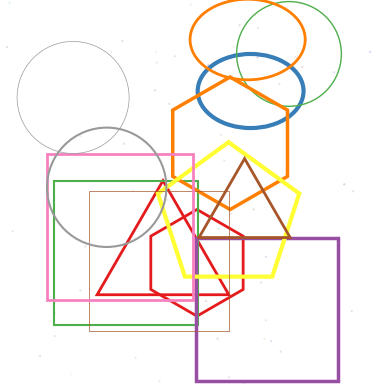[{"shape": "hexagon", "thickness": 2, "radius": 0.69, "center": [0.512, 0.317]}, {"shape": "triangle", "thickness": 2, "radius": 0.99, "center": [0.423, 0.333]}, {"shape": "oval", "thickness": 3, "radius": 0.69, "center": [0.651, 0.764]}, {"shape": "square", "thickness": 1.5, "radius": 0.94, "center": [0.328, 0.344]}, {"shape": "circle", "thickness": 1, "radius": 0.68, "center": [0.751, 0.86]}, {"shape": "square", "thickness": 2.5, "radius": 0.92, "center": [0.694, 0.196]}, {"shape": "oval", "thickness": 2, "radius": 0.75, "center": [0.643, 0.897]}, {"shape": "hexagon", "thickness": 2.5, "radius": 0.86, "center": [0.598, 0.628]}, {"shape": "pentagon", "thickness": 3, "radius": 0.97, "center": [0.594, 0.438]}, {"shape": "triangle", "thickness": 2, "radius": 0.68, "center": [0.635, 0.451]}, {"shape": "square", "thickness": 0.5, "radius": 0.91, "center": [0.413, 0.321]}, {"shape": "square", "thickness": 2, "radius": 0.95, "center": [0.311, 0.41]}, {"shape": "circle", "thickness": 0.5, "radius": 0.73, "center": [0.19, 0.747]}, {"shape": "circle", "thickness": 1.5, "radius": 0.78, "center": [0.277, 0.514]}]